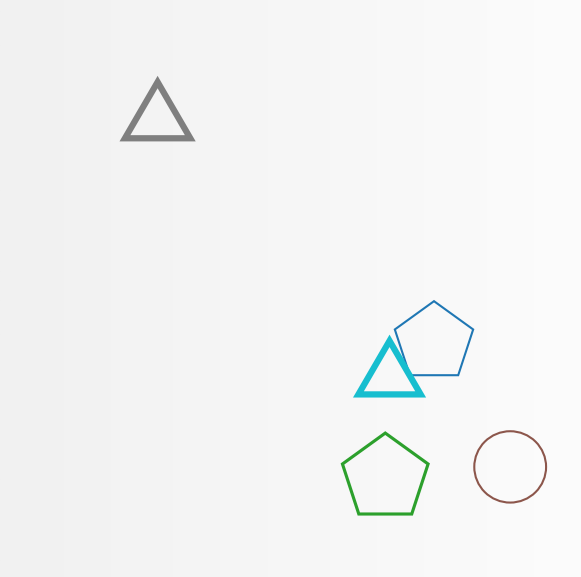[{"shape": "pentagon", "thickness": 1, "radius": 0.35, "center": [0.747, 0.407]}, {"shape": "pentagon", "thickness": 1.5, "radius": 0.39, "center": [0.663, 0.172]}, {"shape": "circle", "thickness": 1, "radius": 0.31, "center": [0.878, 0.191]}, {"shape": "triangle", "thickness": 3, "radius": 0.32, "center": [0.271, 0.792]}, {"shape": "triangle", "thickness": 3, "radius": 0.31, "center": [0.67, 0.347]}]